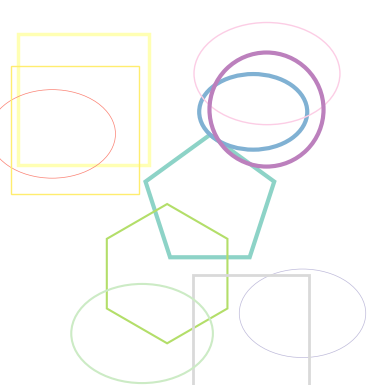[{"shape": "pentagon", "thickness": 3, "radius": 0.88, "center": [0.545, 0.474]}, {"shape": "square", "thickness": 2.5, "radius": 0.85, "center": [0.217, 0.742]}, {"shape": "oval", "thickness": 0.5, "radius": 0.82, "center": [0.786, 0.186]}, {"shape": "oval", "thickness": 0.5, "radius": 0.82, "center": [0.136, 0.652]}, {"shape": "oval", "thickness": 3, "radius": 0.7, "center": [0.658, 0.709]}, {"shape": "hexagon", "thickness": 1.5, "radius": 0.9, "center": [0.434, 0.289]}, {"shape": "oval", "thickness": 1, "radius": 0.95, "center": [0.693, 0.809]}, {"shape": "square", "thickness": 2, "radius": 0.75, "center": [0.653, 0.136]}, {"shape": "circle", "thickness": 3, "radius": 0.74, "center": [0.692, 0.715]}, {"shape": "oval", "thickness": 1.5, "radius": 0.92, "center": [0.369, 0.134]}, {"shape": "square", "thickness": 1, "radius": 0.84, "center": [0.195, 0.663]}]